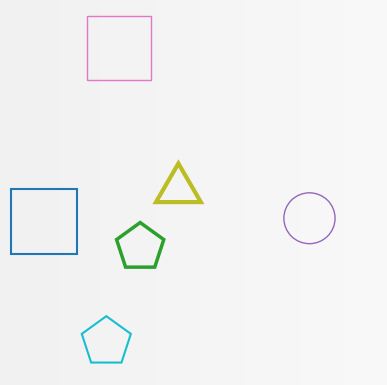[{"shape": "square", "thickness": 1.5, "radius": 0.42, "center": [0.114, 0.424]}, {"shape": "pentagon", "thickness": 2.5, "radius": 0.32, "center": [0.362, 0.358]}, {"shape": "circle", "thickness": 1, "radius": 0.33, "center": [0.799, 0.433]}, {"shape": "square", "thickness": 1, "radius": 0.41, "center": [0.307, 0.876]}, {"shape": "triangle", "thickness": 3, "radius": 0.33, "center": [0.46, 0.509]}, {"shape": "pentagon", "thickness": 1.5, "radius": 0.33, "center": [0.274, 0.112]}]